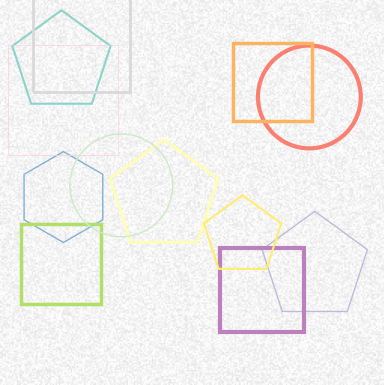[{"shape": "pentagon", "thickness": 1.5, "radius": 0.67, "center": [0.16, 0.839]}, {"shape": "pentagon", "thickness": 2, "radius": 0.74, "center": [0.426, 0.49]}, {"shape": "pentagon", "thickness": 1, "radius": 0.72, "center": [0.818, 0.307]}, {"shape": "circle", "thickness": 3, "radius": 0.67, "center": [0.804, 0.748]}, {"shape": "hexagon", "thickness": 1, "radius": 0.59, "center": [0.165, 0.488]}, {"shape": "square", "thickness": 2.5, "radius": 0.51, "center": [0.708, 0.787]}, {"shape": "square", "thickness": 2.5, "radius": 0.52, "center": [0.158, 0.314]}, {"shape": "square", "thickness": 0.5, "radius": 0.72, "center": [0.164, 0.741]}, {"shape": "square", "thickness": 2, "radius": 0.63, "center": [0.211, 0.886]}, {"shape": "square", "thickness": 3, "radius": 0.54, "center": [0.681, 0.246]}, {"shape": "circle", "thickness": 1, "radius": 0.67, "center": [0.315, 0.519]}, {"shape": "pentagon", "thickness": 1.5, "radius": 0.53, "center": [0.63, 0.387]}]